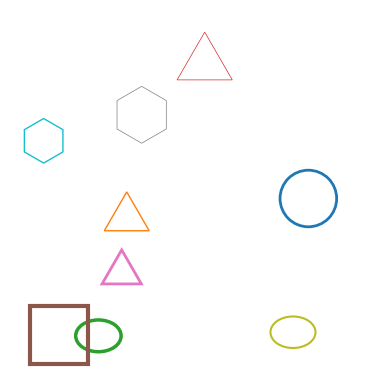[{"shape": "circle", "thickness": 2, "radius": 0.37, "center": [0.801, 0.484]}, {"shape": "triangle", "thickness": 1, "radius": 0.34, "center": [0.329, 0.434]}, {"shape": "oval", "thickness": 2.5, "radius": 0.29, "center": [0.256, 0.128]}, {"shape": "triangle", "thickness": 0.5, "radius": 0.41, "center": [0.532, 0.834]}, {"shape": "square", "thickness": 3, "radius": 0.38, "center": [0.154, 0.131]}, {"shape": "triangle", "thickness": 2, "radius": 0.29, "center": [0.316, 0.292]}, {"shape": "hexagon", "thickness": 0.5, "radius": 0.37, "center": [0.368, 0.702]}, {"shape": "oval", "thickness": 1.5, "radius": 0.29, "center": [0.761, 0.137]}, {"shape": "hexagon", "thickness": 1, "radius": 0.29, "center": [0.113, 0.634]}]